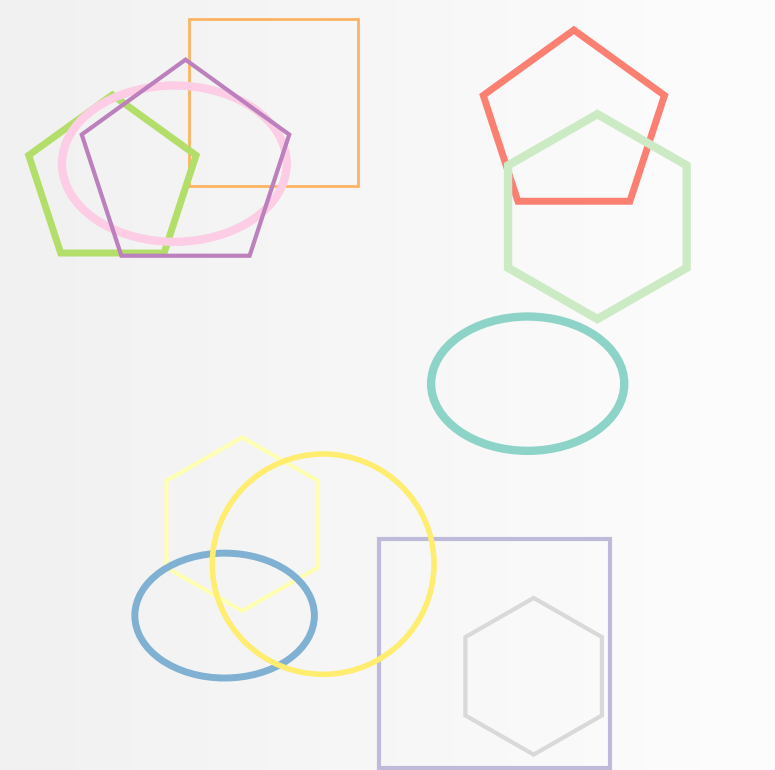[{"shape": "oval", "thickness": 3, "radius": 0.62, "center": [0.681, 0.502]}, {"shape": "hexagon", "thickness": 1.5, "radius": 0.56, "center": [0.312, 0.319]}, {"shape": "square", "thickness": 1.5, "radius": 0.74, "center": [0.638, 0.152]}, {"shape": "pentagon", "thickness": 2.5, "radius": 0.61, "center": [0.74, 0.838]}, {"shape": "oval", "thickness": 2.5, "radius": 0.58, "center": [0.29, 0.201]}, {"shape": "square", "thickness": 1, "radius": 0.54, "center": [0.353, 0.867]}, {"shape": "pentagon", "thickness": 2.5, "radius": 0.57, "center": [0.145, 0.763]}, {"shape": "oval", "thickness": 3, "radius": 0.72, "center": [0.225, 0.787]}, {"shape": "hexagon", "thickness": 1.5, "radius": 0.51, "center": [0.689, 0.122]}, {"shape": "pentagon", "thickness": 1.5, "radius": 0.7, "center": [0.239, 0.782]}, {"shape": "hexagon", "thickness": 3, "radius": 0.67, "center": [0.771, 0.719]}, {"shape": "circle", "thickness": 2, "radius": 0.72, "center": [0.417, 0.267]}]